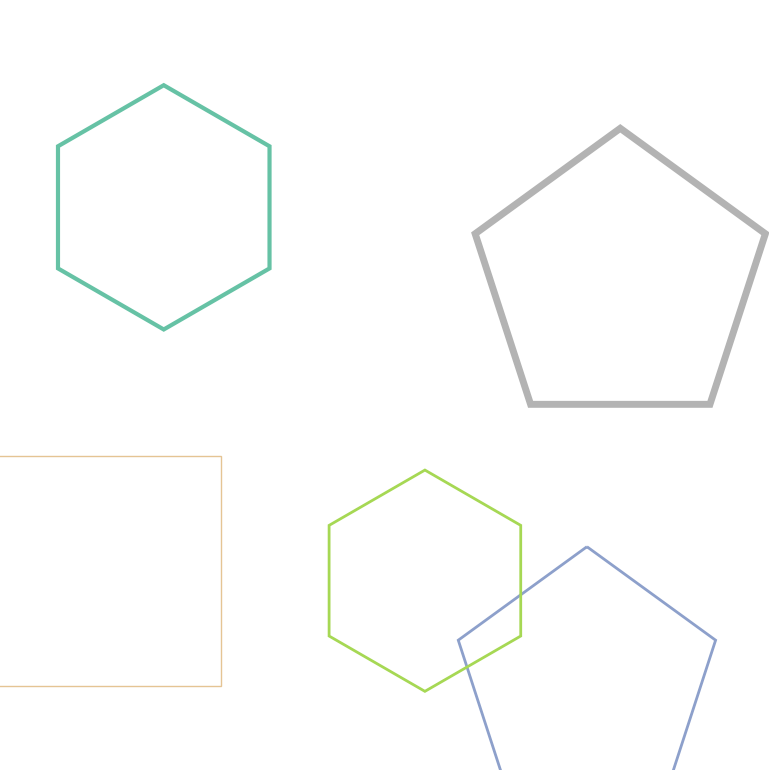[{"shape": "hexagon", "thickness": 1.5, "radius": 0.79, "center": [0.213, 0.731]}, {"shape": "pentagon", "thickness": 1, "radius": 0.88, "center": [0.762, 0.114]}, {"shape": "hexagon", "thickness": 1, "radius": 0.72, "center": [0.552, 0.246]}, {"shape": "square", "thickness": 0.5, "radius": 0.75, "center": [0.137, 0.258]}, {"shape": "pentagon", "thickness": 2.5, "radius": 0.99, "center": [0.806, 0.635]}]